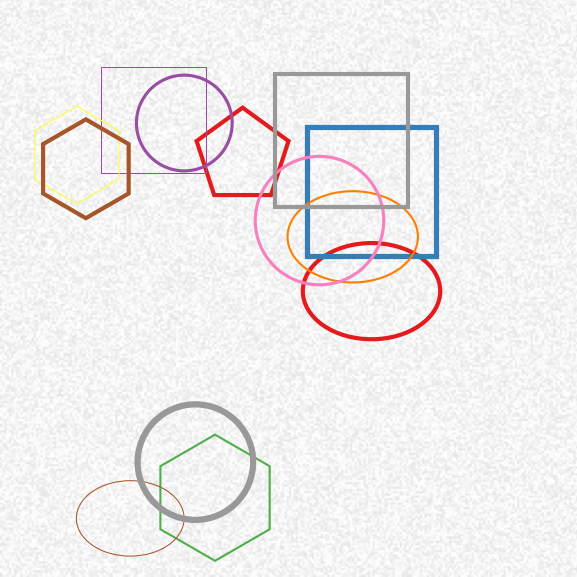[{"shape": "pentagon", "thickness": 2, "radius": 0.42, "center": [0.42, 0.729]}, {"shape": "oval", "thickness": 2, "radius": 0.59, "center": [0.643, 0.495]}, {"shape": "square", "thickness": 2.5, "radius": 0.56, "center": [0.644, 0.668]}, {"shape": "hexagon", "thickness": 1, "radius": 0.55, "center": [0.372, 0.137]}, {"shape": "square", "thickness": 0.5, "radius": 0.46, "center": [0.265, 0.791]}, {"shape": "circle", "thickness": 1.5, "radius": 0.41, "center": [0.319, 0.786]}, {"shape": "oval", "thickness": 1, "radius": 0.56, "center": [0.611, 0.589]}, {"shape": "hexagon", "thickness": 0.5, "radius": 0.42, "center": [0.133, 0.731]}, {"shape": "hexagon", "thickness": 2, "radius": 0.43, "center": [0.149, 0.707]}, {"shape": "oval", "thickness": 0.5, "radius": 0.47, "center": [0.226, 0.101]}, {"shape": "circle", "thickness": 1.5, "radius": 0.56, "center": [0.553, 0.617]}, {"shape": "square", "thickness": 2, "radius": 0.57, "center": [0.591, 0.756]}, {"shape": "circle", "thickness": 3, "radius": 0.5, "center": [0.338, 0.199]}]